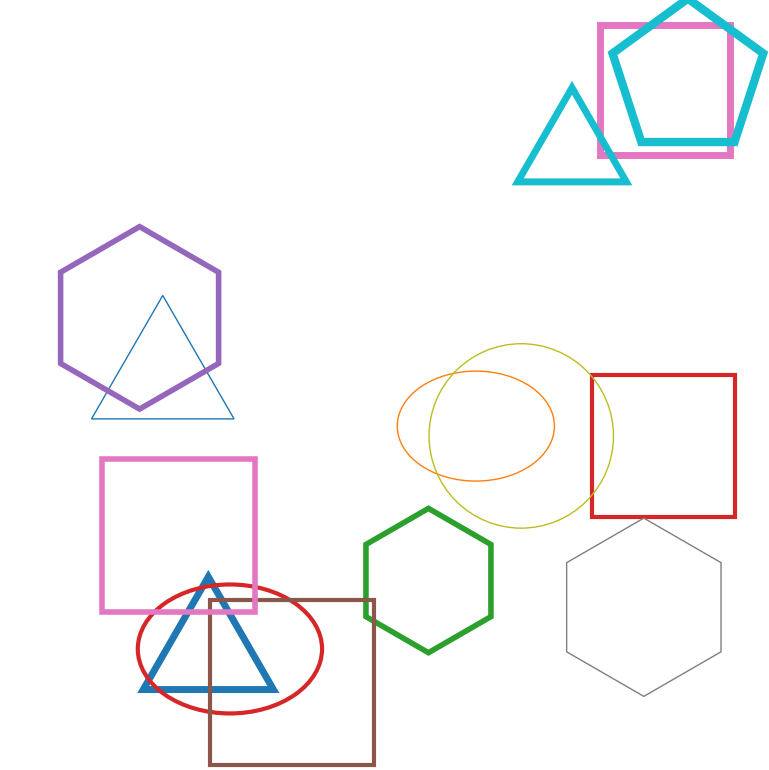[{"shape": "triangle", "thickness": 0.5, "radius": 0.53, "center": [0.211, 0.509]}, {"shape": "triangle", "thickness": 2.5, "radius": 0.49, "center": [0.271, 0.153]}, {"shape": "oval", "thickness": 0.5, "radius": 0.51, "center": [0.618, 0.447]}, {"shape": "hexagon", "thickness": 2, "radius": 0.47, "center": [0.556, 0.246]}, {"shape": "oval", "thickness": 1.5, "radius": 0.6, "center": [0.299, 0.157]}, {"shape": "square", "thickness": 1.5, "radius": 0.46, "center": [0.862, 0.421]}, {"shape": "hexagon", "thickness": 2, "radius": 0.59, "center": [0.181, 0.587]}, {"shape": "square", "thickness": 1.5, "radius": 0.53, "center": [0.379, 0.114]}, {"shape": "square", "thickness": 2, "radius": 0.5, "center": [0.232, 0.304]}, {"shape": "square", "thickness": 2.5, "radius": 0.42, "center": [0.864, 0.883]}, {"shape": "hexagon", "thickness": 0.5, "radius": 0.58, "center": [0.836, 0.211]}, {"shape": "circle", "thickness": 0.5, "radius": 0.6, "center": [0.677, 0.434]}, {"shape": "triangle", "thickness": 2.5, "radius": 0.41, "center": [0.743, 0.805]}, {"shape": "pentagon", "thickness": 3, "radius": 0.51, "center": [0.893, 0.899]}]